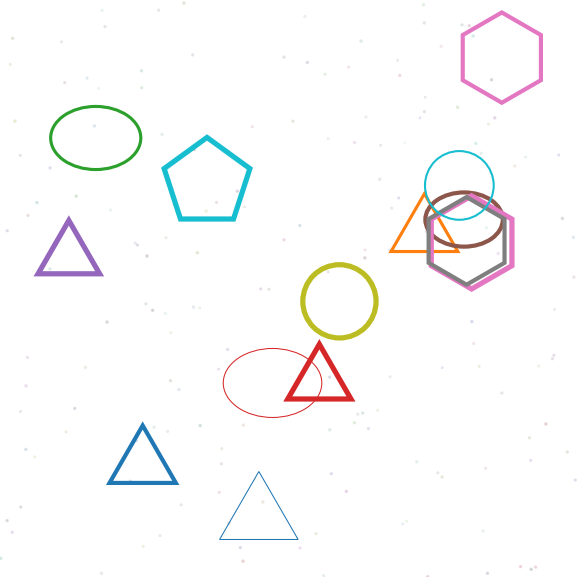[{"shape": "triangle", "thickness": 2, "radius": 0.33, "center": [0.247, 0.196]}, {"shape": "triangle", "thickness": 0.5, "radius": 0.39, "center": [0.448, 0.104]}, {"shape": "triangle", "thickness": 1.5, "radius": 0.33, "center": [0.735, 0.597]}, {"shape": "oval", "thickness": 1.5, "radius": 0.39, "center": [0.166, 0.76]}, {"shape": "triangle", "thickness": 2.5, "radius": 0.32, "center": [0.553, 0.34]}, {"shape": "oval", "thickness": 0.5, "radius": 0.43, "center": [0.472, 0.336]}, {"shape": "triangle", "thickness": 2.5, "radius": 0.31, "center": [0.119, 0.556]}, {"shape": "oval", "thickness": 2, "radius": 0.34, "center": [0.804, 0.619]}, {"shape": "hexagon", "thickness": 2, "radius": 0.39, "center": [0.869, 0.899]}, {"shape": "hexagon", "thickness": 2.5, "radius": 0.4, "center": [0.817, 0.579]}, {"shape": "hexagon", "thickness": 2, "radius": 0.38, "center": [0.808, 0.582]}, {"shape": "circle", "thickness": 2.5, "radius": 0.32, "center": [0.588, 0.477]}, {"shape": "pentagon", "thickness": 2.5, "radius": 0.39, "center": [0.358, 0.683]}, {"shape": "circle", "thickness": 1, "radius": 0.3, "center": [0.795, 0.678]}]